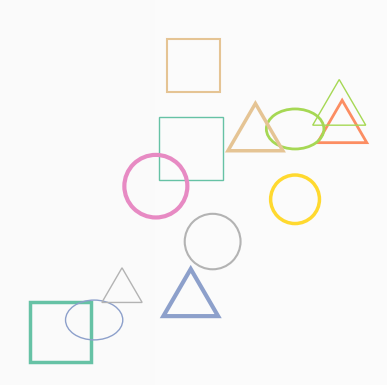[{"shape": "square", "thickness": 1, "radius": 0.41, "center": [0.492, 0.614]}, {"shape": "square", "thickness": 2.5, "radius": 0.39, "center": [0.157, 0.138]}, {"shape": "triangle", "thickness": 2, "radius": 0.37, "center": [0.883, 0.666]}, {"shape": "oval", "thickness": 1, "radius": 0.37, "center": [0.243, 0.169]}, {"shape": "triangle", "thickness": 3, "radius": 0.41, "center": [0.492, 0.22]}, {"shape": "circle", "thickness": 3, "radius": 0.41, "center": [0.402, 0.516]}, {"shape": "triangle", "thickness": 1, "radius": 0.4, "center": [0.875, 0.714]}, {"shape": "oval", "thickness": 2, "radius": 0.37, "center": [0.762, 0.665]}, {"shape": "circle", "thickness": 2.5, "radius": 0.32, "center": [0.761, 0.482]}, {"shape": "square", "thickness": 1.5, "radius": 0.35, "center": [0.499, 0.83]}, {"shape": "triangle", "thickness": 2.5, "radius": 0.41, "center": [0.659, 0.649]}, {"shape": "circle", "thickness": 1.5, "radius": 0.36, "center": [0.549, 0.373]}, {"shape": "triangle", "thickness": 1, "radius": 0.3, "center": [0.315, 0.244]}]